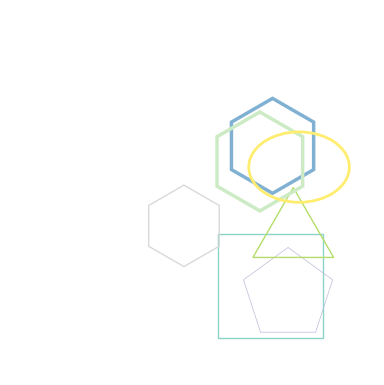[{"shape": "square", "thickness": 1, "radius": 0.68, "center": [0.703, 0.258]}, {"shape": "pentagon", "thickness": 0.5, "radius": 0.61, "center": [0.748, 0.236]}, {"shape": "hexagon", "thickness": 2.5, "radius": 0.62, "center": [0.708, 0.621]}, {"shape": "triangle", "thickness": 1, "radius": 0.61, "center": [0.762, 0.392]}, {"shape": "hexagon", "thickness": 1, "radius": 0.53, "center": [0.478, 0.413]}, {"shape": "hexagon", "thickness": 2.5, "radius": 0.64, "center": [0.675, 0.581]}, {"shape": "oval", "thickness": 2, "radius": 0.65, "center": [0.777, 0.566]}]